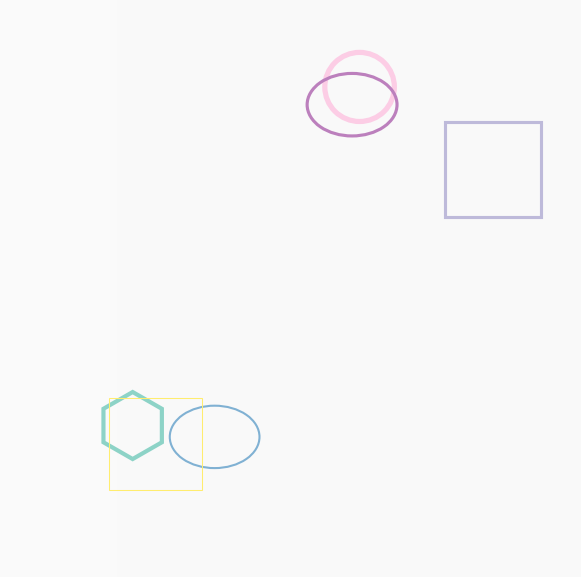[{"shape": "hexagon", "thickness": 2, "radius": 0.29, "center": [0.228, 0.262]}, {"shape": "square", "thickness": 1.5, "radius": 0.41, "center": [0.848, 0.706]}, {"shape": "oval", "thickness": 1, "radius": 0.39, "center": [0.369, 0.243]}, {"shape": "circle", "thickness": 2.5, "radius": 0.3, "center": [0.619, 0.849]}, {"shape": "oval", "thickness": 1.5, "radius": 0.39, "center": [0.606, 0.818]}, {"shape": "square", "thickness": 0.5, "radius": 0.4, "center": [0.268, 0.23]}]